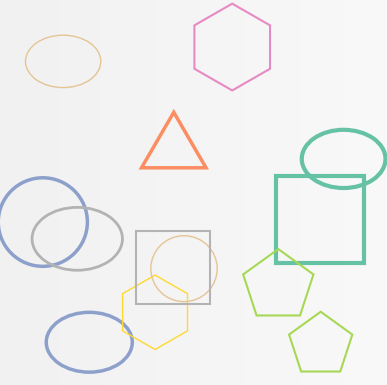[{"shape": "oval", "thickness": 3, "radius": 0.54, "center": [0.887, 0.587]}, {"shape": "square", "thickness": 3, "radius": 0.56, "center": [0.826, 0.429]}, {"shape": "triangle", "thickness": 2.5, "radius": 0.48, "center": [0.448, 0.612]}, {"shape": "oval", "thickness": 2.5, "radius": 0.56, "center": [0.23, 0.111]}, {"shape": "circle", "thickness": 2.5, "radius": 0.58, "center": [0.111, 0.423]}, {"shape": "hexagon", "thickness": 1.5, "radius": 0.56, "center": [0.599, 0.878]}, {"shape": "pentagon", "thickness": 1.5, "radius": 0.43, "center": [0.828, 0.104]}, {"shape": "pentagon", "thickness": 1.5, "radius": 0.48, "center": [0.718, 0.258]}, {"shape": "hexagon", "thickness": 1, "radius": 0.48, "center": [0.4, 0.189]}, {"shape": "oval", "thickness": 1, "radius": 0.49, "center": [0.163, 0.841]}, {"shape": "circle", "thickness": 1, "radius": 0.43, "center": [0.475, 0.302]}, {"shape": "oval", "thickness": 2, "radius": 0.58, "center": [0.199, 0.38]}, {"shape": "square", "thickness": 1.5, "radius": 0.47, "center": [0.447, 0.305]}]